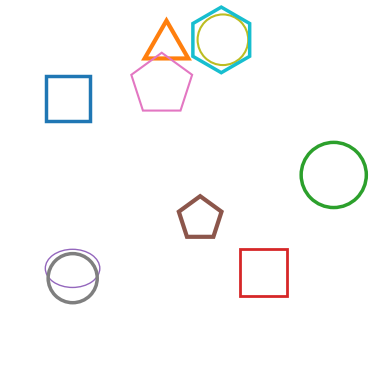[{"shape": "square", "thickness": 2.5, "radius": 0.29, "center": [0.176, 0.744]}, {"shape": "triangle", "thickness": 3, "radius": 0.33, "center": [0.432, 0.881]}, {"shape": "circle", "thickness": 2.5, "radius": 0.42, "center": [0.867, 0.546]}, {"shape": "square", "thickness": 2, "radius": 0.3, "center": [0.684, 0.292]}, {"shape": "oval", "thickness": 1, "radius": 0.35, "center": [0.188, 0.303]}, {"shape": "pentagon", "thickness": 3, "radius": 0.29, "center": [0.52, 0.432]}, {"shape": "pentagon", "thickness": 1.5, "radius": 0.42, "center": [0.42, 0.78]}, {"shape": "circle", "thickness": 2.5, "radius": 0.32, "center": [0.189, 0.277]}, {"shape": "circle", "thickness": 1.5, "radius": 0.33, "center": [0.579, 0.897]}, {"shape": "hexagon", "thickness": 2.5, "radius": 0.43, "center": [0.575, 0.896]}]